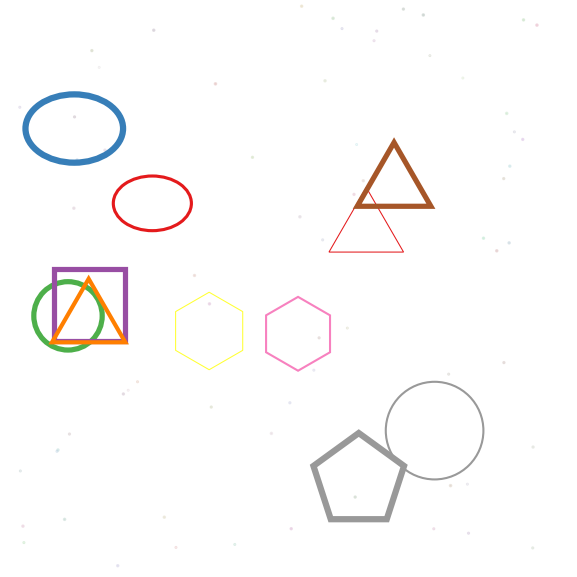[{"shape": "triangle", "thickness": 0.5, "radius": 0.37, "center": [0.634, 0.6]}, {"shape": "oval", "thickness": 1.5, "radius": 0.34, "center": [0.264, 0.647]}, {"shape": "oval", "thickness": 3, "radius": 0.42, "center": [0.129, 0.777]}, {"shape": "circle", "thickness": 2.5, "radius": 0.3, "center": [0.118, 0.452]}, {"shape": "square", "thickness": 2.5, "radius": 0.31, "center": [0.155, 0.471]}, {"shape": "triangle", "thickness": 2, "radius": 0.37, "center": [0.154, 0.443]}, {"shape": "hexagon", "thickness": 0.5, "radius": 0.34, "center": [0.362, 0.426]}, {"shape": "triangle", "thickness": 2.5, "radius": 0.37, "center": [0.682, 0.679]}, {"shape": "hexagon", "thickness": 1, "radius": 0.32, "center": [0.516, 0.421]}, {"shape": "pentagon", "thickness": 3, "radius": 0.41, "center": [0.621, 0.167]}, {"shape": "circle", "thickness": 1, "radius": 0.42, "center": [0.753, 0.253]}]